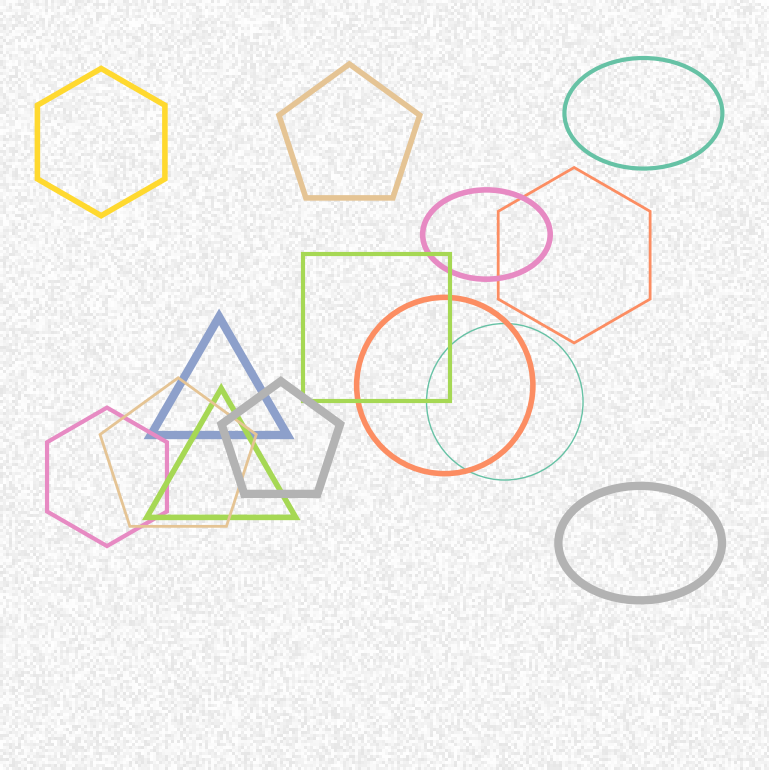[{"shape": "circle", "thickness": 0.5, "radius": 0.51, "center": [0.656, 0.478]}, {"shape": "oval", "thickness": 1.5, "radius": 0.51, "center": [0.836, 0.853]}, {"shape": "circle", "thickness": 2, "radius": 0.57, "center": [0.578, 0.499]}, {"shape": "hexagon", "thickness": 1, "radius": 0.57, "center": [0.746, 0.669]}, {"shape": "triangle", "thickness": 3, "radius": 0.51, "center": [0.285, 0.486]}, {"shape": "oval", "thickness": 2, "radius": 0.41, "center": [0.632, 0.695]}, {"shape": "hexagon", "thickness": 1.5, "radius": 0.45, "center": [0.139, 0.381]}, {"shape": "square", "thickness": 1.5, "radius": 0.48, "center": [0.489, 0.575]}, {"shape": "triangle", "thickness": 2, "radius": 0.56, "center": [0.287, 0.384]}, {"shape": "hexagon", "thickness": 2, "radius": 0.48, "center": [0.131, 0.815]}, {"shape": "pentagon", "thickness": 2, "radius": 0.48, "center": [0.454, 0.821]}, {"shape": "pentagon", "thickness": 1, "radius": 0.53, "center": [0.231, 0.403]}, {"shape": "pentagon", "thickness": 3, "radius": 0.4, "center": [0.365, 0.424]}, {"shape": "oval", "thickness": 3, "radius": 0.53, "center": [0.831, 0.295]}]